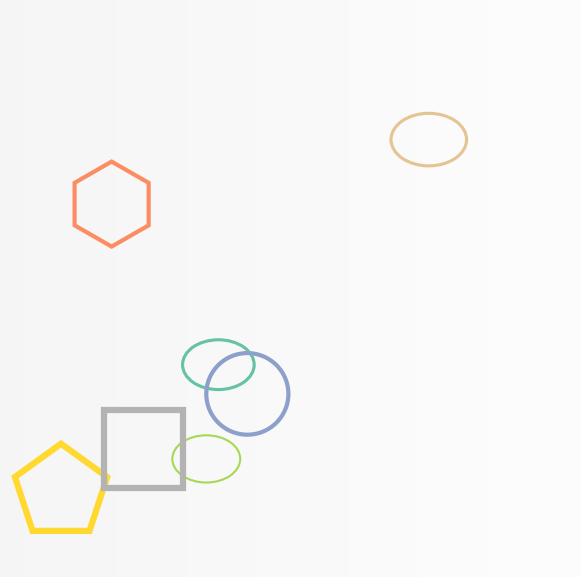[{"shape": "oval", "thickness": 1.5, "radius": 0.31, "center": [0.376, 0.368]}, {"shape": "hexagon", "thickness": 2, "radius": 0.37, "center": [0.192, 0.646]}, {"shape": "circle", "thickness": 2, "radius": 0.35, "center": [0.426, 0.317]}, {"shape": "oval", "thickness": 1, "radius": 0.29, "center": [0.355, 0.204]}, {"shape": "pentagon", "thickness": 3, "radius": 0.42, "center": [0.105, 0.147]}, {"shape": "oval", "thickness": 1.5, "radius": 0.33, "center": [0.738, 0.757]}, {"shape": "square", "thickness": 3, "radius": 0.34, "center": [0.248, 0.222]}]